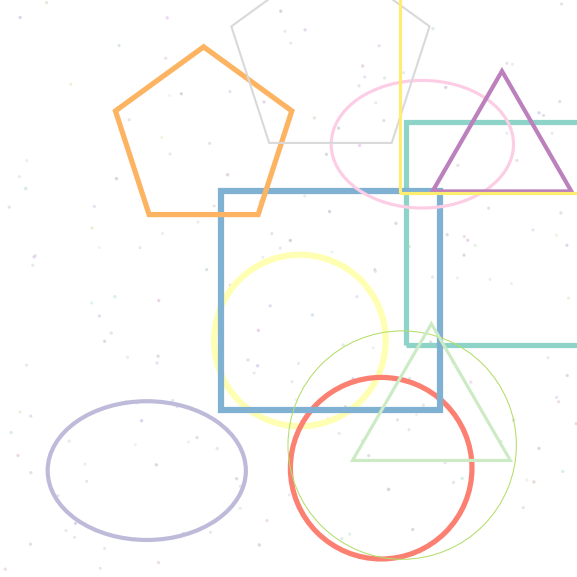[{"shape": "square", "thickness": 2.5, "radius": 0.96, "center": [0.896, 0.594]}, {"shape": "circle", "thickness": 3, "radius": 0.74, "center": [0.519, 0.41]}, {"shape": "oval", "thickness": 2, "radius": 0.86, "center": [0.254, 0.184]}, {"shape": "circle", "thickness": 2.5, "radius": 0.79, "center": [0.66, 0.188]}, {"shape": "square", "thickness": 3, "radius": 0.95, "center": [0.572, 0.479]}, {"shape": "pentagon", "thickness": 2.5, "radius": 0.8, "center": [0.353, 0.757]}, {"shape": "circle", "thickness": 0.5, "radius": 0.99, "center": [0.696, 0.228]}, {"shape": "oval", "thickness": 1.5, "radius": 0.79, "center": [0.731, 0.749]}, {"shape": "pentagon", "thickness": 1, "radius": 0.9, "center": [0.572, 0.898]}, {"shape": "triangle", "thickness": 2, "radius": 0.69, "center": [0.869, 0.737]}, {"shape": "triangle", "thickness": 1.5, "radius": 0.79, "center": [0.747, 0.281]}, {"shape": "square", "thickness": 1.5, "radius": 0.96, "center": [0.883, 0.856]}]